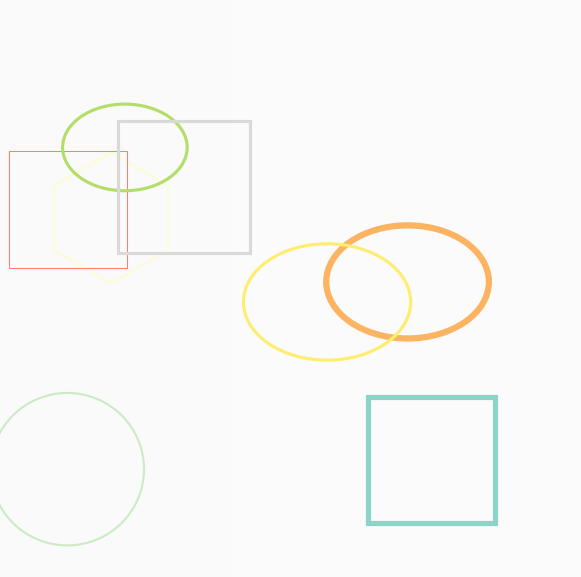[{"shape": "square", "thickness": 2.5, "radius": 0.55, "center": [0.742, 0.202]}, {"shape": "hexagon", "thickness": 0.5, "radius": 0.57, "center": [0.191, 0.622]}, {"shape": "square", "thickness": 0.5, "radius": 0.51, "center": [0.117, 0.636]}, {"shape": "oval", "thickness": 3, "radius": 0.7, "center": [0.701, 0.511]}, {"shape": "oval", "thickness": 1.5, "radius": 0.54, "center": [0.215, 0.744]}, {"shape": "square", "thickness": 1.5, "radius": 0.57, "center": [0.316, 0.676]}, {"shape": "circle", "thickness": 1, "radius": 0.66, "center": [0.116, 0.187]}, {"shape": "oval", "thickness": 1.5, "radius": 0.72, "center": [0.563, 0.476]}]